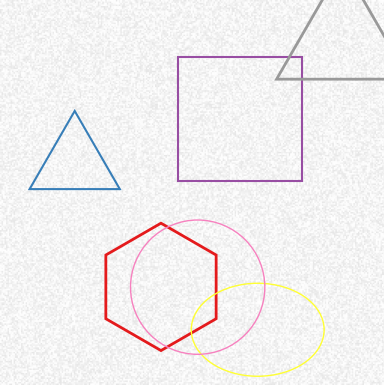[{"shape": "hexagon", "thickness": 2, "radius": 0.83, "center": [0.418, 0.255]}, {"shape": "triangle", "thickness": 1.5, "radius": 0.68, "center": [0.194, 0.576]}, {"shape": "square", "thickness": 1.5, "radius": 0.81, "center": [0.624, 0.691]}, {"shape": "oval", "thickness": 1, "radius": 0.86, "center": [0.669, 0.143]}, {"shape": "circle", "thickness": 1, "radius": 0.87, "center": [0.513, 0.254]}, {"shape": "triangle", "thickness": 2, "radius": 0.99, "center": [0.89, 0.894]}]